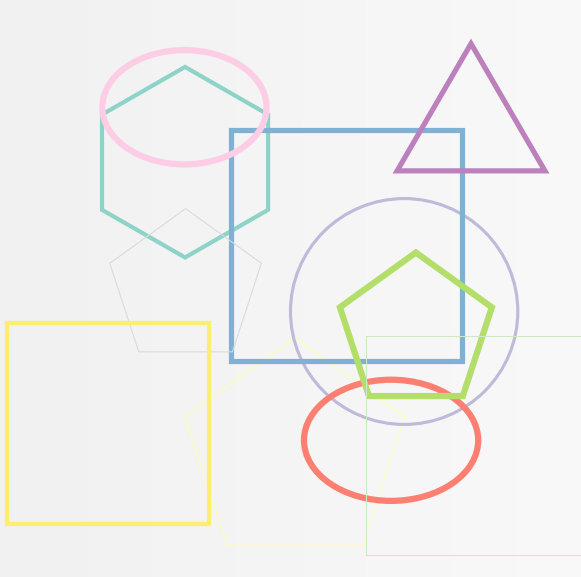[{"shape": "hexagon", "thickness": 2, "radius": 0.82, "center": [0.318, 0.718]}, {"shape": "pentagon", "thickness": 0.5, "radius": 0.99, "center": [0.507, 0.216]}, {"shape": "circle", "thickness": 1.5, "radius": 0.98, "center": [0.695, 0.46]}, {"shape": "oval", "thickness": 3, "radius": 0.75, "center": [0.673, 0.237]}, {"shape": "square", "thickness": 2.5, "radius": 1.0, "center": [0.596, 0.574]}, {"shape": "pentagon", "thickness": 3, "radius": 0.69, "center": [0.715, 0.424]}, {"shape": "oval", "thickness": 3, "radius": 0.71, "center": [0.317, 0.813]}, {"shape": "pentagon", "thickness": 0.5, "radius": 0.69, "center": [0.319, 0.501]}, {"shape": "triangle", "thickness": 2.5, "radius": 0.73, "center": [0.81, 0.777]}, {"shape": "square", "thickness": 0.5, "radius": 0.95, "center": [0.82, 0.228]}, {"shape": "square", "thickness": 2, "radius": 0.87, "center": [0.185, 0.266]}]